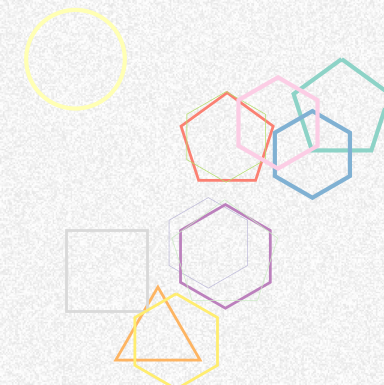[{"shape": "pentagon", "thickness": 3, "radius": 0.66, "center": [0.887, 0.715]}, {"shape": "circle", "thickness": 3, "radius": 0.64, "center": [0.196, 0.846]}, {"shape": "hexagon", "thickness": 0.5, "radius": 0.59, "center": [0.541, 0.369]}, {"shape": "pentagon", "thickness": 2, "radius": 0.63, "center": [0.59, 0.633]}, {"shape": "hexagon", "thickness": 3, "radius": 0.56, "center": [0.811, 0.599]}, {"shape": "triangle", "thickness": 2, "radius": 0.63, "center": [0.41, 0.128]}, {"shape": "hexagon", "thickness": 0.5, "radius": 0.59, "center": [0.587, 0.644]}, {"shape": "hexagon", "thickness": 3, "radius": 0.59, "center": [0.722, 0.681]}, {"shape": "square", "thickness": 2, "radius": 0.53, "center": [0.276, 0.297]}, {"shape": "hexagon", "thickness": 2, "radius": 0.67, "center": [0.586, 0.334]}, {"shape": "pentagon", "thickness": 0.5, "radius": 0.72, "center": [0.584, 0.337]}, {"shape": "hexagon", "thickness": 2, "radius": 0.62, "center": [0.458, 0.113]}]